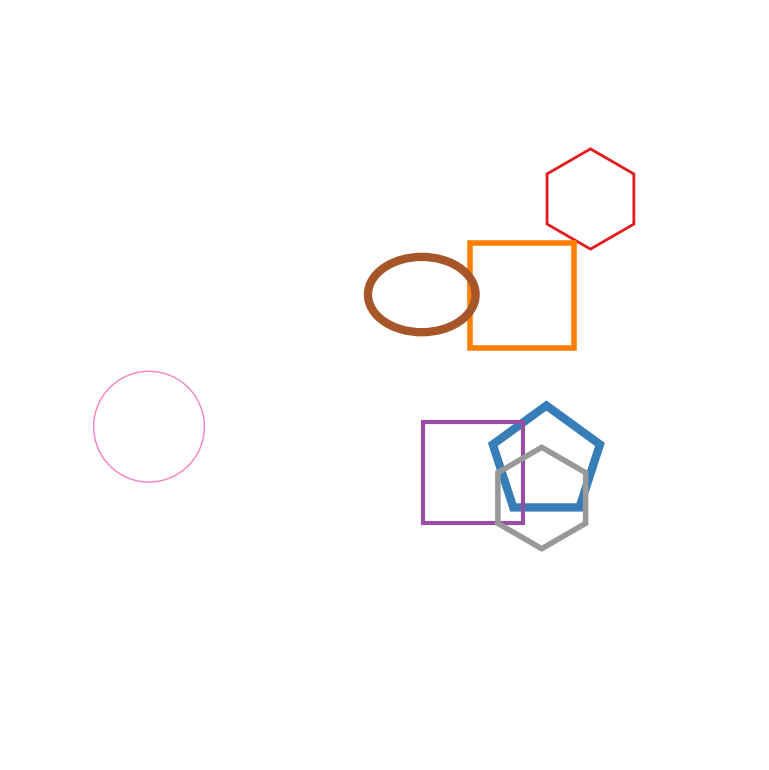[{"shape": "hexagon", "thickness": 1, "radius": 0.33, "center": [0.767, 0.742]}, {"shape": "pentagon", "thickness": 3, "radius": 0.37, "center": [0.71, 0.4]}, {"shape": "square", "thickness": 1.5, "radius": 0.32, "center": [0.614, 0.386]}, {"shape": "square", "thickness": 2, "radius": 0.34, "center": [0.678, 0.617]}, {"shape": "oval", "thickness": 3, "radius": 0.35, "center": [0.548, 0.617]}, {"shape": "circle", "thickness": 0.5, "radius": 0.36, "center": [0.194, 0.446]}, {"shape": "hexagon", "thickness": 2, "radius": 0.33, "center": [0.704, 0.353]}]